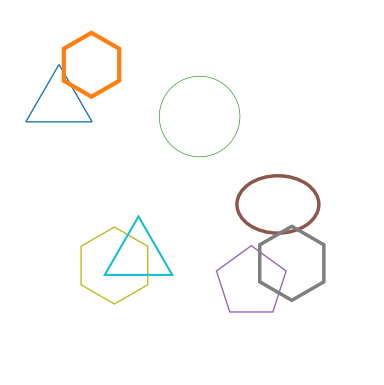[{"shape": "triangle", "thickness": 1, "radius": 0.5, "center": [0.153, 0.733]}, {"shape": "hexagon", "thickness": 3, "radius": 0.42, "center": [0.238, 0.832]}, {"shape": "circle", "thickness": 0.5, "radius": 0.52, "center": [0.518, 0.697]}, {"shape": "pentagon", "thickness": 1, "radius": 0.48, "center": [0.653, 0.267]}, {"shape": "oval", "thickness": 2.5, "radius": 0.53, "center": [0.722, 0.469]}, {"shape": "hexagon", "thickness": 2.5, "radius": 0.48, "center": [0.758, 0.316]}, {"shape": "hexagon", "thickness": 1, "radius": 0.5, "center": [0.297, 0.31]}, {"shape": "triangle", "thickness": 1.5, "radius": 0.51, "center": [0.36, 0.337]}]